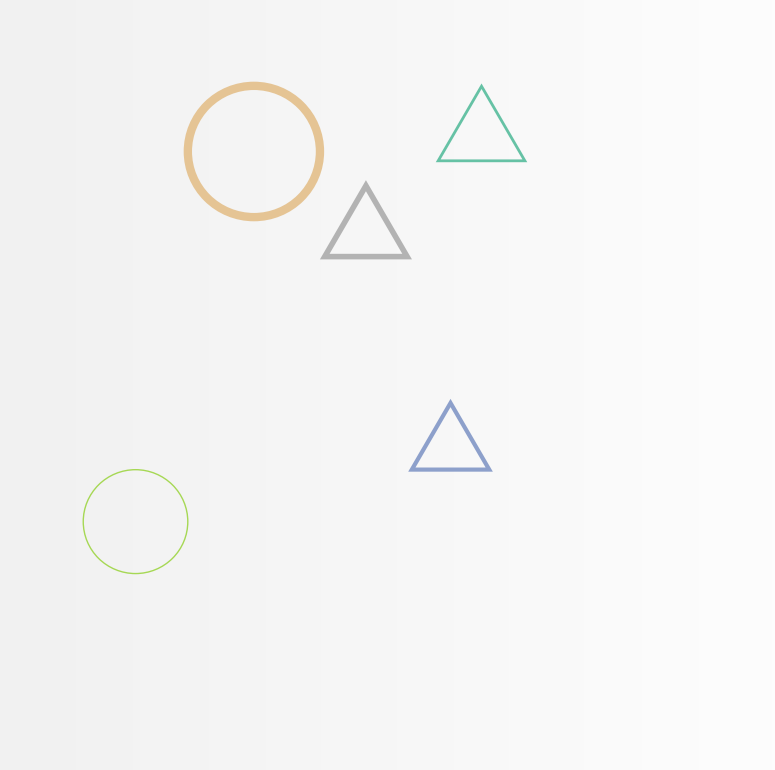[{"shape": "triangle", "thickness": 1, "radius": 0.32, "center": [0.621, 0.823]}, {"shape": "triangle", "thickness": 1.5, "radius": 0.29, "center": [0.581, 0.419]}, {"shape": "circle", "thickness": 0.5, "radius": 0.34, "center": [0.175, 0.323]}, {"shape": "circle", "thickness": 3, "radius": 0.43, "center": [0.328, 0.803]}, {"shape": "triangle", "thickness": 2, "radius": 0.31, "center": [0.472, 0.697]}]